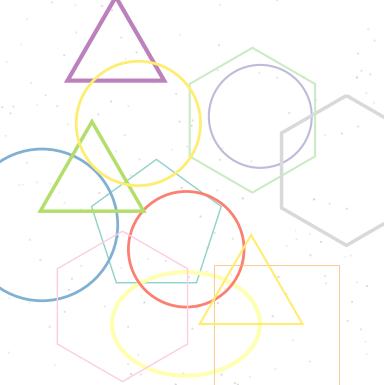[{"shape": "pentagon", "thickness": 1, "radius": 0.89, "center": [0.406, 0.409]}, {"shape": "oval", "thickness": 3, "radius": 0.96, "center": [0.483, 0.159]}, {"shape": "circle", "thickness": 1.5, "radius": 0.67, "center": [0.676, 0.698]}, {"shape": "circle", "thickness": 2, "radius": 0.75, "center": [0.484, 0.353]}, {"shape": "circle", "thickness": 2, "radius": 0.99, "center": [0.109, 0.416]}, {"shape": "square", "thickness": 0.5, "radius": 0.82, "center": [0.718, 0.15]}, {"shape": "triangle", "thickness": 2.5, "radius": 0.78, "center": [0.239, 0.529]}, {"shape": "hexagon", "thickness": 1, "radius": 0.98, "center": [0.318, 0.204]}, {"shape": "hexagon", "thickness": 2.5, "radius": 0.97, "center": [0.9, 0.557]}, {"shape": "triangle", "thickness": 3, "radius": 0.73, "center": [0.301, 0.863]}, {"shape": "hexagon", "thickness": 1.5, "radius": 0.94, "center": [0.656, 0.688]}, {"shape": "triangle", "thickness": 1.5, "radius": 0.77, "center": [0.652, 0.235]}, {"shape": "circle", "thickness": 2, "radius": 0.81, "center": [0.359, 0.679]}]